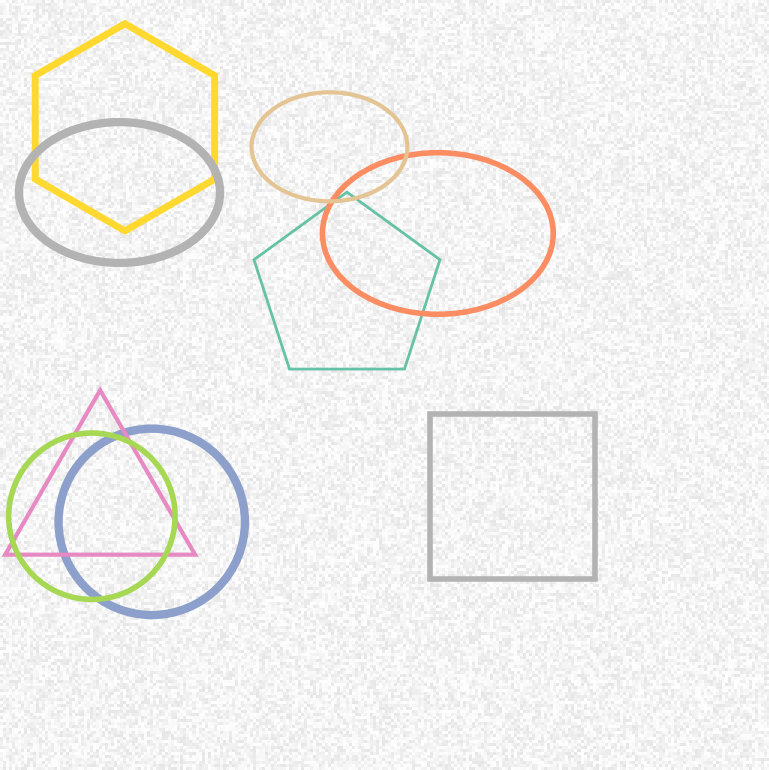[{"shape": "pentagon", "thickness": 1, "radius": 0.64, "center": [0.451, 0.623]}, {"shape": "oval", "thickness": 2, "radius": 0.75, "center": [0.569, 0.697]}, {"shape": "circle", "thickness": 3, "radius": 0.61, "center": [0.197, 0.322]}, {"shape": "triangle", "thickness": 1.5, "radius": 0.71, "center": [0.13, 0.351]}, {"shape": "circle", "thickness": 2, "radius": 0.54, "center": [0.119, 0.33]}, {"shape": "hexagon", "thickness": 2.5, "radius": 0.67, "center": [0.162, 0.835]}, {"shape": "oval", "thickness": 1.5, "radius": 0.51, "center": [0.428, 0.809]}, {"shape": "oval", "thickness": 3, "radius": 0.65, "center": [0.155, 0.75]}, {"shape": "square", "thickness": 2, "radius": 0.54, "center": [0.665, 0.356]}]